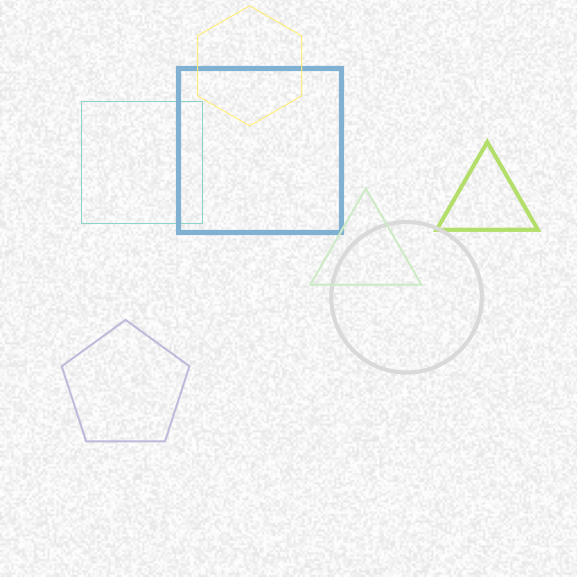[{"shape": "square", "thickness": 0.5, "radius": 0.52, "center": [0.245, 0.719]}, {"shape": "pentagon", "thickness": 1, "radius": 0.58, "center": [0.217, 0.329]}, {"shape": "square", "thickness": 2.5, "radius": 0.71, "center": [0.449, 0.74]}, {"shape": "triangle", "thickness": 2, "radius": 0.51, "center": [0.844, 0.652]}, {"shape": "circle", "thickness": 2, "radius": 0.65, "center": [0.704, 0.484]}, {"shape": "triangle", "thickness": 1, "radius": 0.56, "center": [0.634, 0.562]}, {"shape": "hexagon", "thickness": 0.5, "radius": 0.52, "center": [0.432, 0.885]}]